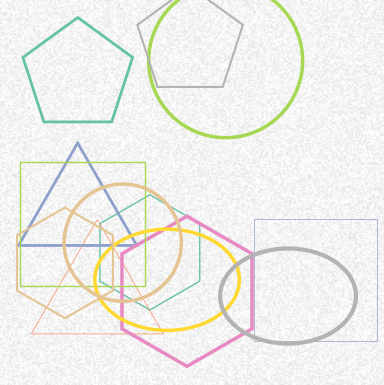[{"shape": "hexagon", "thickness": 1, "radius": 0.75, "center": [0.389, 0.344]}, {"shape": "pentagon", "thickness": 2, "radius": 0.75, "center": [0.202, 0.805]}, {"shape": "triangle", "thickness": 0.5, "radius": 0.99, "center": [0.253, 0.232]}, {"shape": "square", "thickness": 0.5, "radius": 0.79, "center": [0.82, 0.273]}, {"shape": "triangle", "thickness": 2, "radius": 0.89, "center": [0.202, 0.451]}, {"shape": "hexagon", "thickness": 2.5, "radius": 0.98, "center": [0.486, 0.243]}, {"shape": "circle", "thickness": 2.5, "radius": 1.0, "center": [0.586, 0.842]}, {"shape": "square", "thickness": 1, "radius": 0.81, "center": [0.214, 0.418]}, {"shape": "oval", "thickness": 2.5, "radius": 0.94, "center": [0.434, 0.273]}, {"shape": "hexagon", "thickness": 1.5, "radius": 0.72, "center": [0.169, 0.317]}, {"shape": "circle", "thickness": 2.5, "radius": 0.76, "center": [0.319, 0.37]}, {"shape": "oval", "thickness": 3, "radius": 0.88, "center": [0.748, 0.231]}, {"shape": "pentagon", "thickness": 1.5, "radius": 0.72, "center": [0.494, 0.891]}]